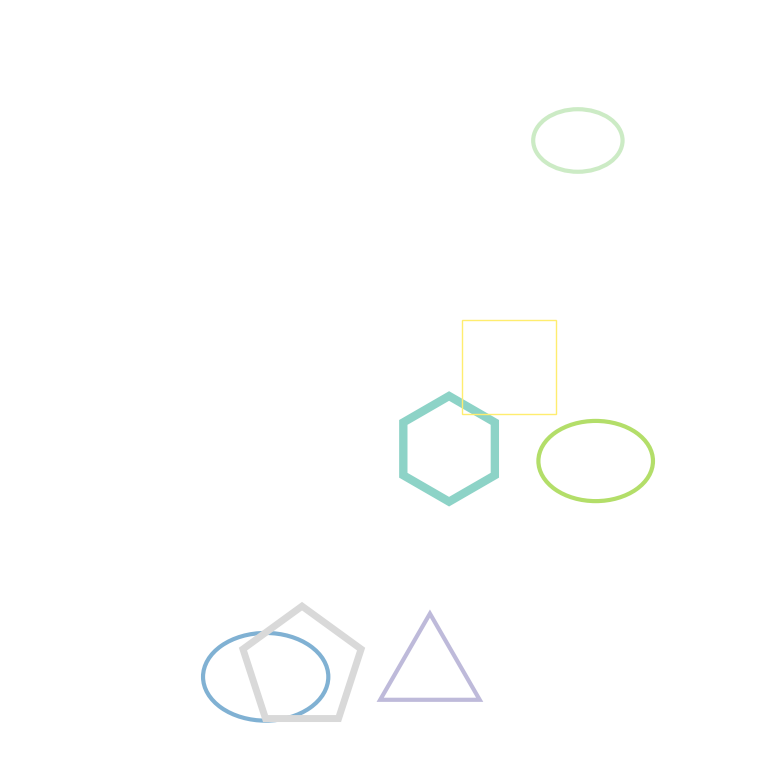[{"shape": "hexagon", "thickness": 3, "radius": 0.34, "center": [0.583, 0.417]}, {"shape": "triangle", "thickness": 1.5, "radius": 0.37, "center": [0.558, 0.128]}, {"shape": "oval", "thickness": 1.5, "radius": 0.41, "center": [0.345, 0.121]}, {"shape": "oval", "thickness": 1.5, "radius": 0.37, "center": [0.774, 0.401]}, {"shape": "pentagon", "thickness": 2.5, "radius": 0.4, "center": [0.392, 0.132]}, {"shape": "oval", "thickness": 1.5, "radius": 0.29, "center": [0.75, 0.818]}, {"shape": "square", "thickness": 0.5, "radius": 0.31, "center": [0.661, 0.523]}]